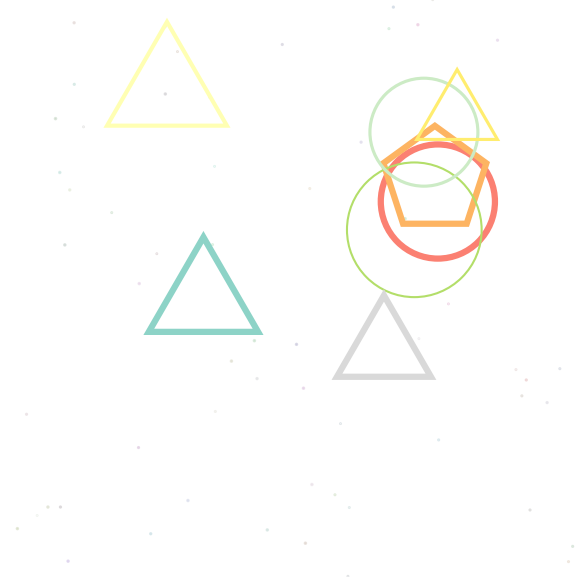[{"shape": "triangle", "thickness": 3, "radius": 0.55, "center": [0.352, 0.479]}, {"shape": "triangle", "thickness": 2, "radius": 0.6, "center": [0.289, 0.841]}, {"shape": "circle", "thickness": 3, "radius": 0.49, "center": [0.758, 0.65]}, {"shape": "pentagon", "thickness": 3, "radius": 0.47, "center": [0.753, 0.688]}, {"shape": "circle", "thickness": 1, "radius": 0.58, "center": [0.717, 0.601]}, {"shape": "triangle", "thickness": 3, "radius": 0.47, "center": [0.665, 0.394]}, {"shape": "circle", "thickness": 1.5, "radius": 0.47, "center": [0.734, 0.77]}, {"shape": "triangle", "thickness": 1.5, "radius": 0.4, "center": [0.792, 0.798]}]